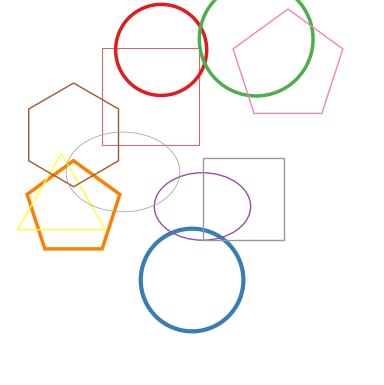[{"shape": "square", "thickness": 0.5, "radius": 0.63, "center": [0.39, 0.75]}, {"shape": "circle", "thickness": 2.5, "radius": 0.59, "center": [0.419, 0.87]}, {"shape": "circle", "thickness": 3, "radius": 0.67, "center": [0.499, 0.273]}, {"shape": "circle", "thickness": 2.5, "radius": 0.74, "center": [0.665, 0.898]}, {"shape": "oval", "thickness": 1, "radius": 0.63, "center": [0.526, 0.464]}, {"shape": "pentagon", "thickness": 2.5, "radius": 0.63, "center": [0.191, 0.456]}, {"shape": "triangle", "thickness": 1, "radius": 0.66, "center": [0.159, 0.469]}, {"shape": "hexagon", "thickness": 1, "radius": 0.67, "center": [0.191, 0.65]}, {"shape": "pentagon", "thickness": 1, "radius": 0.75, "center": [0.748, 0.827]}, {"shape": "square", "thickness": 1, "radius": 0.53, "center": [0.633, 0.483]}, {"shape": "oval", "thickness": 0.5, "radius": 0.74, "center": [0.319, 0.553]}]